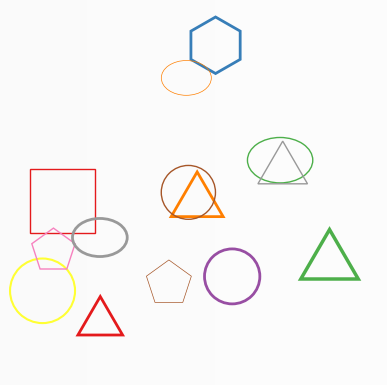[{"shape": "triangle", "thickness": 2, "radius": 0.33, "center": [0.259, 0.163]}, {"shape": "square", "thickness": 1, "radius": 0.42, "center": [0.161, 0.478]}, {"shape": "hexagon", "thickness": 2, "radius": 0.37, "center": [0.556, 0.882]}, {"shape": "triangle", "thickness": 2.5, "radius": 0.43, "center": [0.85, 0.318]}, {"shape": "oval", "thickness": 1, "radius": 0.42, "center": [0.723, 0.584]}, {"shape": "circle", "thickness": 2, "radius": 0.36, "center": [0.599, 0.282]}, {"shape": "triangle", "thickness": 2, "radius": 0.39, "center": [0.509, 0.476]}, {"shape": "oval", "thickness": 0.5, "radius": 0.32, "center": [0.481, 0.798]}, {"shape": "circle", "thickness": 1.5, "radius": 0.42, "center": [0.11, 0.245]}, {"shape": "pentagon", "thickness": 0.5, "radius": 0.3, "center": [0.436, 0.264]}, {"shape": "circle", "thickness": 1, "radius": 0.35, "center": [0.486, 0.5]}, {"shape": "pentagon", "thickness": 1, "radius": 0.29, "center": [0.138, 0.349]}, {"shape": "triangle", "thickness": 1, "radius": 0.37, "center": [0.73, 0.559]}, {"shape": "oval", "thickness": 2, "radius": 0.35, "center": [0.258, 0.383]}]